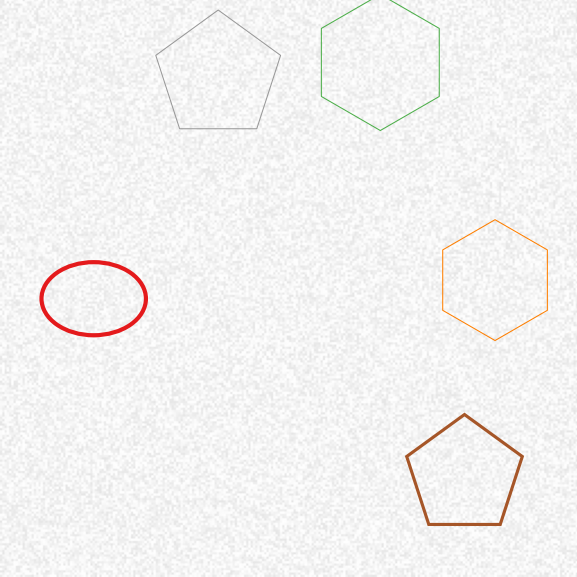[{"shape": "oval", "thickness": 2, "radius": 0.45, "center": [0.162, 0.482]}, {"shape": "hexagon", "thickness": 0.5, "radius": 0.59, "center": [0.659, 0.891]}, {"shape": "hexagon", "thickness": 0.5, "radius": 0.52, "center": [0.857, 0.514]}, {"shape": "pentagon", "thickness": 1.5, "radius": 0.53, "center": [0.804, 0.176]}, {"shape": "pentagon", "thickness": 0.5, "radius": 0.57, "center": [0.378, 0.868]}]